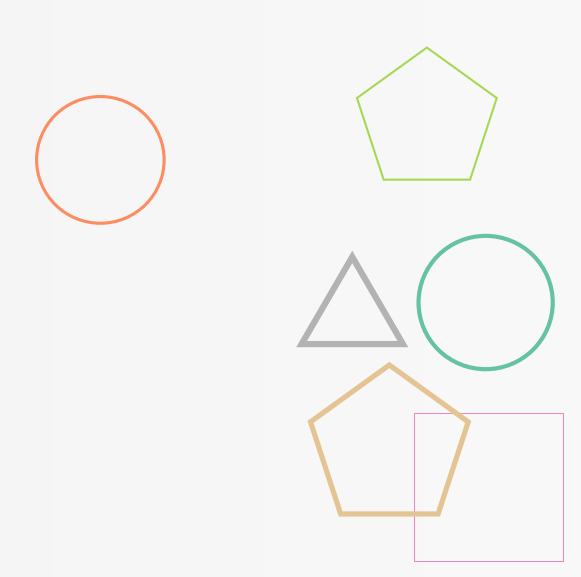[{"shape": "circle", "thickness": 2, "radius": 0.58, "center": [0.836, 0.475]}, {"shape": "circle", "thickness": 1.5, "radius": 0.55, "center": [0.173, 0.722]}, {"shape": "square", "thickness": 0.5, "radius": 0.64, "center": [0.84, 0.156]}, {"shape": "pentagon", "thickness": 1, "radius": 0.63, "center": [0.734, 0.79]}, {"shape": "pentagon", "thickness": 2.5, "radius": 0.71, "center": [0.67, 0.225]}, {"shape": "triangle", "thickness": 3, "radius": 0.5, "center": [0.606, 0.454]}]